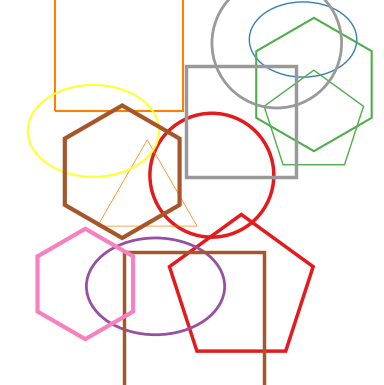[{"shape": "pentagon", "thickness": 2.5, "radius": 0.98, "center": [0.627, 0.247]}, {"shape": "circle", "thickness": 2.5, "radius": 0.8, "center": [0.55, 0.545]}, {"shape": "oval", "thickness": 1, "radius": 0.7, "center": [0.787, 0.897]}, {"shape": "pentagon", "thickness": 1, "radius": 0.68, "center": [0.815, 0.682]}, {"shape": "hexagon", "thickness": 1.5, "radius": 0.87, "center": [0.815, 0.78]}, {"shape": "oval", "thickness": 2, "radius": 0.9, "center": [0.404, 0.256]}, {"shape": "square", "thickness": 1.5, "radius": 0.83, "center": [0.308, 0.879]}, {"shape": "triangle", "thickness": 0.5, "radius": 0.75, "center": [0.382, 0.487]}, {"shape": "oval", "thickness": 1.5, "radius": 0.85, "center": [0.243, 0.66]}, {"shape": "square", "thickness": 2.5, "radius": 0.91, "center": [0.503, 0.163]}, {"shape": "hexagon", "thickness": 3, "radius": 0.86, "center": [0.317, 0.554]}, {"shape": "hexagon", "thickness": 3, "radius": 0.72, "center": [0.222, 0.262]}, {"shape": "square", "thickness": 2.5, "radius": 0.72, "center": [0.626, 0.685]}, {"shape": "circle", "thickness": 2, "radius": 0.84, "center": [0.719, 0.888]}]